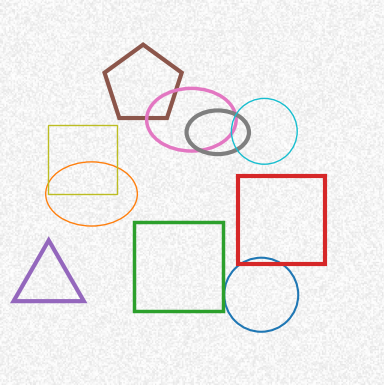[{"shape": "circle", "thickness": 1.5, "radius": 0.48, "center": [0.679, 0.234]}, {"shape": "oval", "thickness": 1, "radius": 0.6, "center": [0.238, 0.496]}, {"shape": "square", "thickness": 2.5, "radius": 0.58, "center": [0.463, 0.307]}, {"shape": "square", "thickness": 3, "radius": 0.57, "center": [0.731, 0.428]}, {"shape": "triangle", "thickness": 3, "radius": 0.53, "center": [0.127, 0.27]}, {"shape": "pentagon", "thickness": 3, "radius": 0.53, "center": [0.372, 0.779]}, {"shape": "oval", "thickness": 2.5, "radius": 0.58, "center": [0.497, 0.689]}, {"shape": "oval", "thickness": 3, "radius": 0.41, "center": [0.566, 0.656]}, {"shape": "square", "thickness": 1, "radius": 0.45, "center": [0.214, 0.585]}, {"shape": "circle", "thickness": 1, "radius": 0.43, "center": [0.686, 0.659]}]